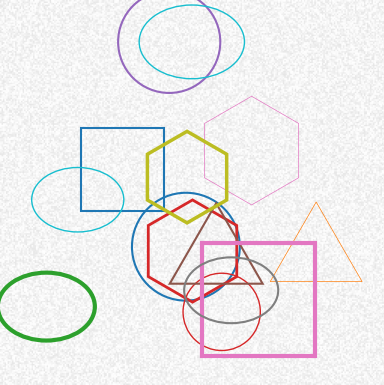[{"shape": "circle", "thickness": 1.5, "radius": 0.7, "center": [0.483, 0.359]}, {"shape": "square", "thickness": 1.5, "radius": 0.54, "center": [0.317, 0.559]}, {"shape": "triangle", "thickness": 0.5, "radius": 0.69, "center": [0.821, 0.337]}, {"shape": "oval", "thickness": 3, "radius": 0.63, "center": [0.12, 0.204]}, {"shape": "circle", "thickness": 1, "radius": 0.5, "center": [0.576, 0.19]}, {"shape": "hexagon", "thickness": 2, "radius": 0.66, "center": [0.5, 0.348]}, {"shape": "circle", "thickness": 1.5, "radius": 0.66, "center": [0.439, 0.891]}, {"shape": "triangle", "thickness": 1.5, "radius": 0.7, "center": [0.562, 0.333]}, {"shape": "square", "thickness": 3, "radius": 0.74, "center": [0.672, 0.222]}, {"shape": "hexagon", "thickness": 0.5, "radius": 0.71, "center": [0.654, 0.609]}, {"shape": "oval", "thickness": 1.5, "radius": 0.61, "center": [0.6, 0.246]}, {"shape": "hexagon", "thickness": 2.5, "radius": 0.59, "center": [0.486, 0.54]}, {"shape": "oval", "thickness": 1, "radius": 0.68, "center": [0.498, 0.891]}, {"shape": "oval", "thickness": 1, "radius": 0.6, "center": [0.202, 0.481]}]